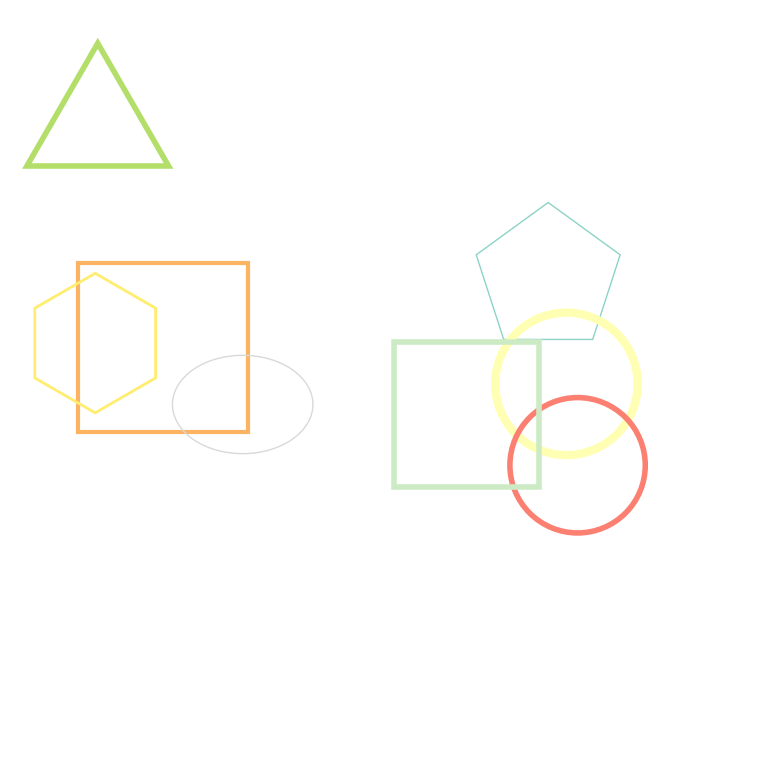[{"shape": "pentagon", "thickness": 0.5, "radius": 0.49, "center": [0.712, 0.639]}, {"shape": "circle", "thickness": 3, "radius": 0.46, "center": [0.736, 0.501]}, {"shape": "circle", "thickness": 2, "radius": 0.44, "center": [0.75, 0.396]}, {"shape": "square", "thickness": 1.5, "radius": 0.55, "center": [0.212, 0.549]}, {"shape": "triangle", "thickness": 2, "radius": 0.53, "center": [0.127, 0.838]}, {"shape": "oval", "thickness": 0.5, "radius": 0.46, "center": [0.315, 0.475]}, {"shape": "square", "thickness": 2, "radius": 0.47, "center": [0.606, 0.462]}, {"shape": "hexagon", "thickness": 1, "radius": 0.45, "center": [0.124, 0.554]}]